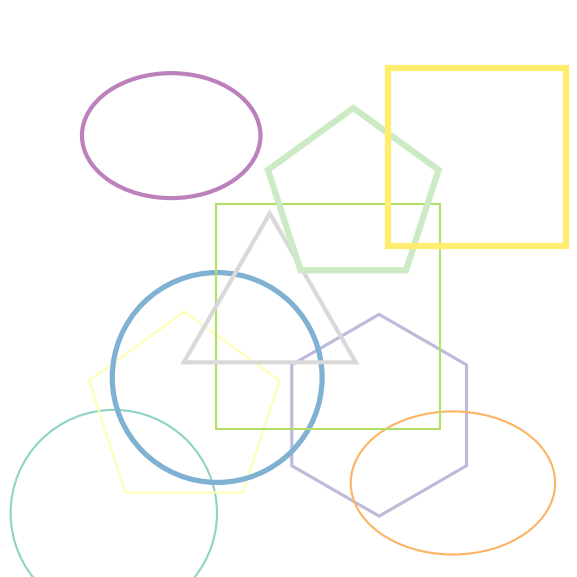[{"shape": "circle", "thickness": 1, "radius": 0.89, "center": [0.197, 0.111]}, {"shape": "pentagon", "thickness": 1, "radius": 0.87, "center": [0.319, 0.286]}, {"shape": "hexagon", "thickness": 1.5, "radius": 0.87, "center": [0.657, 0.28]}, {"shape": "circle", "thickness": 2.5, "radius": 0.91, "center": [0.376, 0.345]}, {"shape": "oval", "thickness": 1, "radius": 0.88, "center": [0.784, 0.163]}, {"shape": "square", "thickness": 1, "radius": 0.97, "center": [0.568, 0.451]}, {"shape": "triangle", "thickness": 2, "radius": 0.86, "center": [0.467, 0.458]}, {"shape": "oval", "thickness": 2, "radius": 0.77, "center": [0.296, 0.764]}, {"shape": "pentagon", "thickness": 3, "radius": 0.78, "center": [0.612, 0.657]}, {"shape": "square", "thickness": 3, "radius": 0.77, "center": [0.826, 0.727]}]